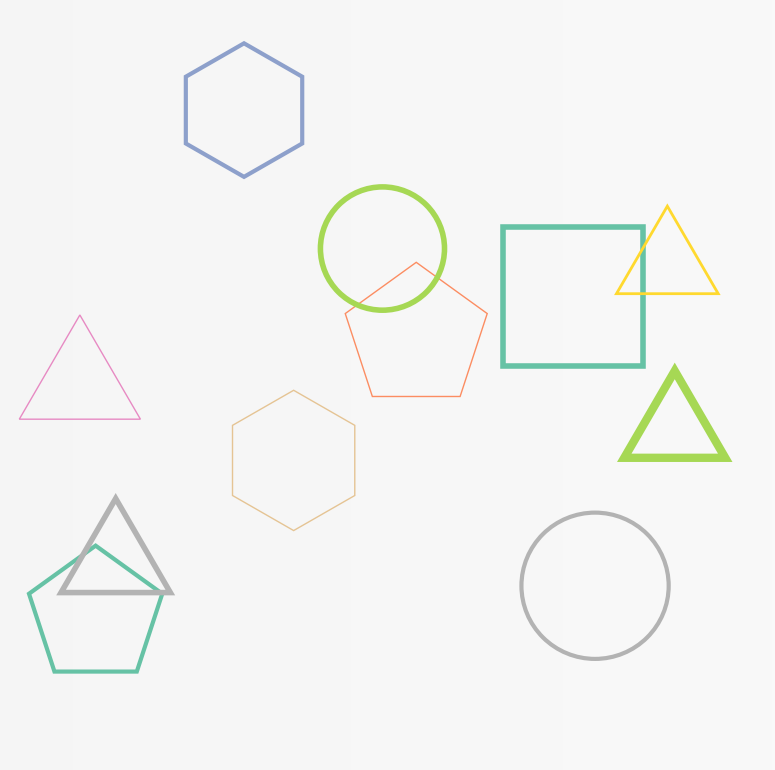[{"shape": "pentagon", "thickness": 1.5, "radius": 0.45, "center": [0.123, 0.201]}, {"shape": "square", "thickness": 2, "radius": 0.45, "center": [0.739, 0.615]}, {"shape": "pentagon", "thickness": 0.5, "radius": 0.48, "center": [0.537, 0.563]}, {"shape": "hexagon", "thickness": 1.5, "radius": 0.43, "center": [0.315, 0.857]}, {"shape": "triangle", "thickness": 0.5, "radius": 0.45, "center": [0.103, 0.501]}, {"shape": "triangle", "thickness": 3, "radius": 0.38, "center": [0.871, 0.443]}, {"shape": "circle", "thickness": 2, "radius": 0.4, "center": [0.494, 0.677]}, {"shape": "triangle", "thickness": 1, "radius": 0.38, "center": [0.861, 0.656]}, {"shape": "hexagon", "thickness": 0.5, "radius": 0.46, "center": [0.379, 0.402]}, {"shape": "triangle", "thickness": 2, "radius": 0.41, "center": [0.149, 0.271]}, {"shape": "circle", "thickness": 1.5, "radius": 0.47, "center": [0.768, 0.239]}]